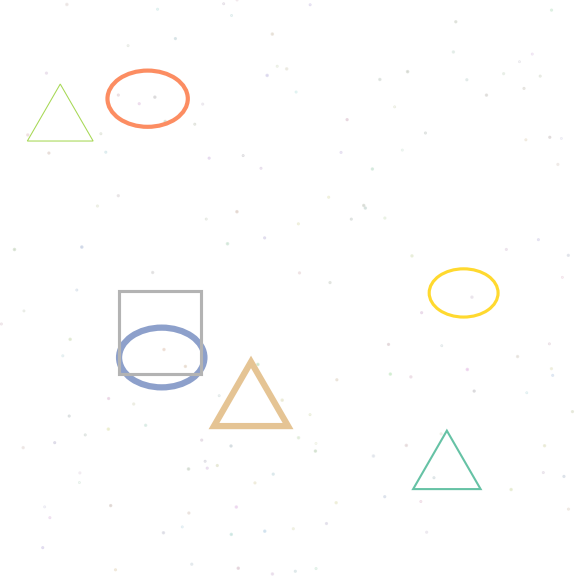[{"shape": "triangle", "thickness": 1, "radius": 0.34, "center": [0.774, 0.186]}, {"shape": "oval", "thickness": 2, "radius": 0.35, "center": [0.256, 0.828]}, {"shape": "oval", "thickness": 3, "radius": 0.37, "center": [0.28, 0.38]}, {"shape": "triangle", "thickness": 0.5, "radius": 0.33, "center": [0.104, 0.788]}, {"shape": "oval", "thickness": 1.5, "radius": 0.3, "center": [0.803, 0.492]}, {"shape": "triangle", "thickness": 3, "radius": 0.37, "center": [0.435, 0.298]}, {"shape": "square", "thickness": 1.5, "radius": 0.36, "center": [0.277, 0.424]}]